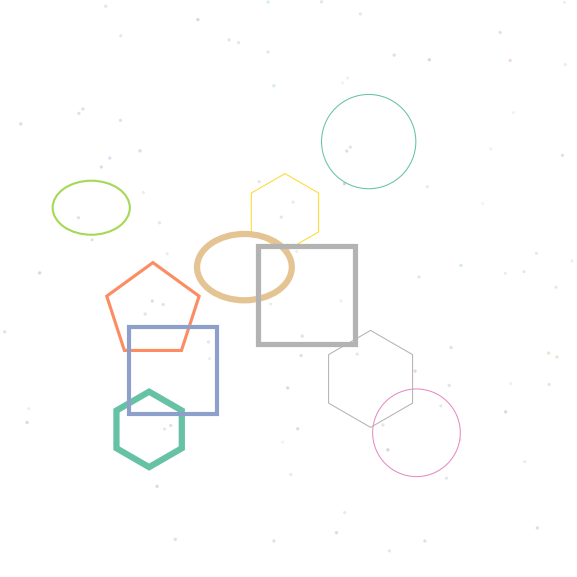[{"shape": "circle", "thickness": 0.5, "radius": 0.41, "center": [0.638, 0.754]}, {"shape": "hexagon", "thickness": 3, "radius": 0.33, "center": [0.258, 0.256]}, {"shape": "pentagon", "thickness": 1.5, "radius": 0.42, "center": [0.265, 0.46]}, {"shape": "square", "thickness": 2, "radius": 0.38, "center": [0.299, 0.357]}, {"shape": "circle", "thickness": 0.5, "radius": 0.38, "center": [0.721, 0.25]}, {"shape": "oval", "thickness": 1, "radius": 0.33, "center": [0.158, 0.639]}, {"shape": "hexagon", "thickness": 0.5, "radius": 0.34, "center": [0.493, 0.631]}, {"shape": "oval", "thickness": 3, "radius": 0.41, "center": [0.423, 0.537]}, {"shape": "square", "thickness": 2.5, "radius": 0.42, "center": [0.531, 0.488]}, {"shape": "hexagon", "thickness": 0.5, "radius": 0.42, "center": [0.642, 0.343]}]